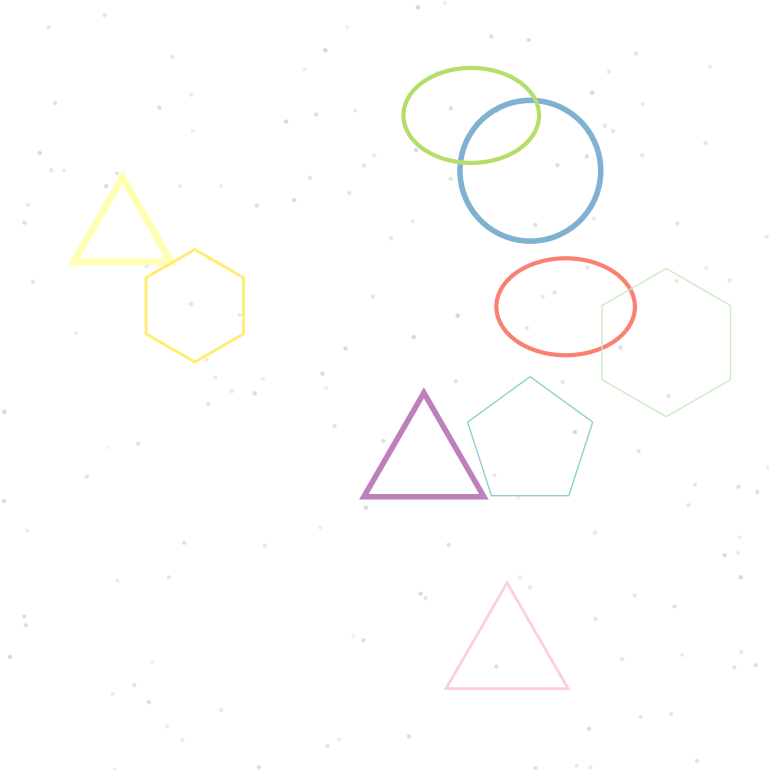[{"shape": "pentagon", "thickness": 0.5, "radius": 0.43, "center": [0.688, 0.425]}, {"shape": "triangle", "thickness": 2.5, "radius": 0.37, "center": [0.159, 0.697]}, {"shape": "oval", "thickness": 1.5, "radius": 0.45, "center": [0.735, 0.602]}, {"shape": "circle", "thickness": 2, "radius": 0.46, "center": [0.689, 0.778]}, {"shape": "oval", "thickness": 1.5, "radius": 0.44, "center": [0.612, 0.85]}, {"shape": "triangle", "thickness": 1, "radius": 0.46, "center": [0.659, 0.151]}, {"shape": "triangle", "thickness": 2, "radius": 0.45, "center": [0.55, 0.4]}, {"shape": "hexagon", "thickness": 0.5, "radius": 0.48, "center": [0.865, 0.555]}, {"shape": "hexagon", "thickness": 1, "radius": 0.37, "center": [0.253, 0.603]}]